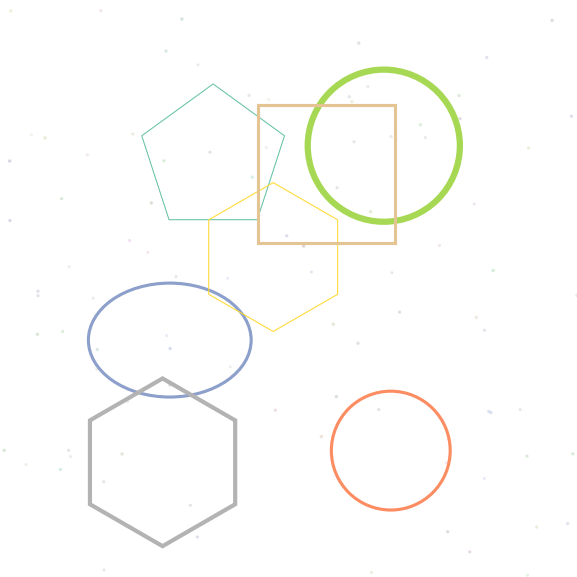[{"shape": "pentagon", "thickness": 0.5, "radius": 0.65, "center": [0.369, 0.724]}, {"shape": "circle", "thickness": 1.5, "radius": 0.51, "center": [0.677, 0.219]}, {"shape": "oval", "thickness": 1.5, "radius": 0.7, "center": [0.294, 0.41]}, {"shape": "circle", "thickness": 3, "radius": 0.66, "center": [0.665, 0.747]}, {"shape": "hexagon", "thickness": 0.5, "radius": 0.64, "center": [0.473, 0.554]}, {"shape": "square", "thickness": 1.5, "radius": 0.6, "center": [0.565, 0.698]}, {"shape": "hexagon", "thickness": 2, "radius": 0.73, "center": [0.282, 0.199]}]